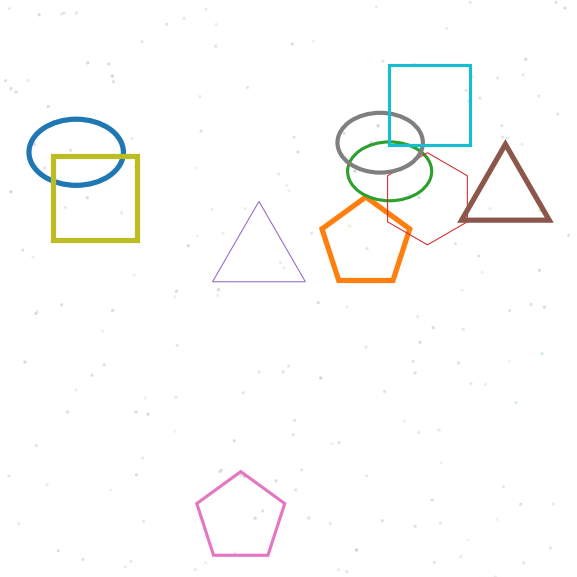[{"shape": "oval", "thickness": 2.5, "radius": 0.41, "center": [0.132, 0.735]}, {"shape": "pentagon", "thickness": 2.5, "radius": 0.4, "center": [0.634, 0.578]}, {"shape": "oval", "thickness": 1.5, "radius": 0.36, "center": [0.675, 0.702]}, {"shape": "hexagon", "thickness": 0.5, "radius": 0.4, "center": [0.74, 0.655]}, {"shape": "triangle", "thickness": 0.5, "radius": 0.46, "center": [0.448, 0.558]}, {"shape": "triangle", "thickness": 2.5, "radius": 0.44, "center": [0.875, 0.662]}, {"shape": "pentagon", "thickness": 1.5, "radius": 0.4, "center": [0.417, 0.102]}, {"shape": "oval", "thickness": 2, "radius": 0.37, "center": [0.658, 0.752]}, {"shape": "square", "thickness": 2.5, "radius": 0.36, "center": [0.165, 0.656]}, {"shape": "square", "thickness": 1.5, "radius": 0.35, "center": [0.744, 0.817]}]